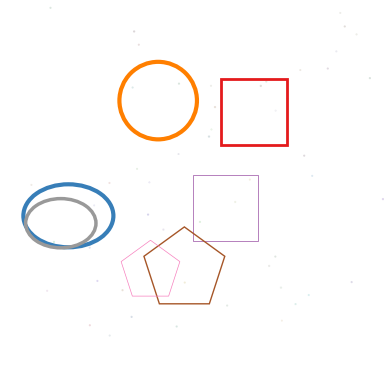[{"shape": "square", "thickness": 2, "radius": 0.43, "center": [0.659, 0.708]}, {"shape": "oval", "thickness": 3, "radius": 0.58, "center": [0.178, 0.439]}, {"shape": "square", "thickness": 0.5, "radius": 0.42, "center": [0.586, 0.46]}, {"shape": "circle", "thickness": 3, "radius": 0.5, "center": [0.411, 0.739]}, {"shape": "pentagon", "thickness": 1, "radius": 0.55, "center": [0.479, 0.3]}, {"shape": "pentagon", "thickness": 0.5, "radius": 0.4, "center": [0.391, 0.296]}, {"shape": "oval", "thickness": 2.5, "radius": 0.46, "center": [0.158, 0.42]}]